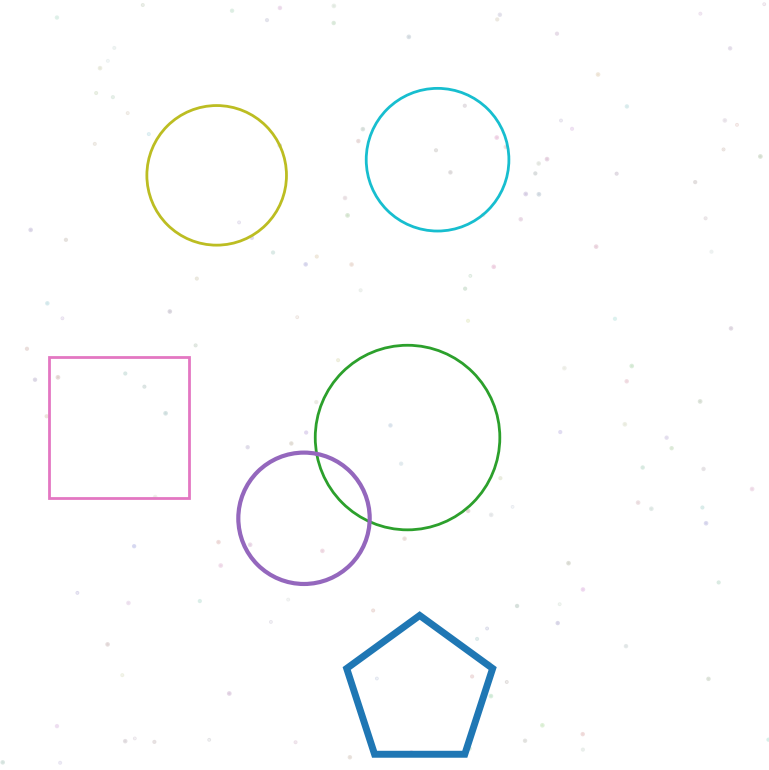[{"shape": "pentagon", "thickness": 2.5, "radius": 0.5, "center": [0.545, 0.101]}, {"shape": "circle", "thickness": 1, "radius": 0.6, "center": [0.529, 0.432]}, {"shape": "circle", "thickness": 1.5, "radius": 0.43, "center": [0.395, 0.327]}, {"shape": "square", "thickness": 1, "radius": 0.46, "center": [0.155, 0.445]}, {"shape": "circle", "thickness": 1, "radius": 0.45, "center": [0.281, 0.772]}, {"shape": "circle", "thickness": 1, "radius": 0.46, "center": [0.568, 0.793]}]